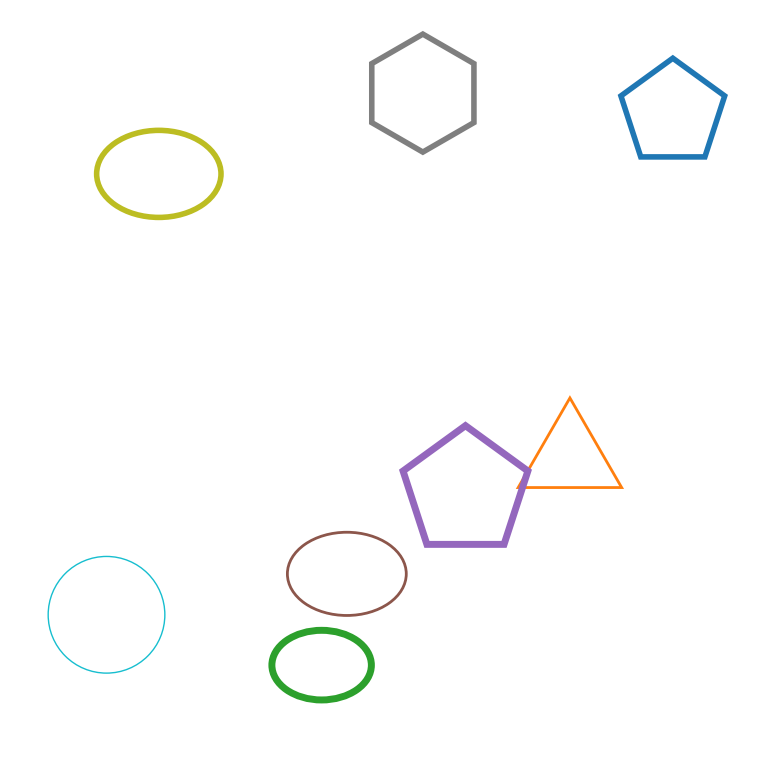[{"shape": "pentagon", "thickness": 2, "radius": 0.35, "center": [0.874, 0.854]}, {"shape": "triangle", "thickness": 1, "radius": 0.39, "center": [0.74, 0.406]}, {"shape": "oval", "thickness": 2.5, "radius": 0.32, "center": [0.418, 0.136]}, {"shape": "pentagon", "thickness": 2.5, "radius": 0.43, "center": [0.605, 0.362]}, {"shape": "oval", "thickness": 1, "radius": 0.39, "center": [0.45, 0.255]}, {"shape": "hexagon", "thickness": 2, "radius": 0.38, "center": [0.549, 0.879]}, {"shape": "oval", "thickness": 2, "radius": 0.4, "center": [0.206, 0.774]}, {"shape": "circle", "thickness": 0.5, "radius": 0.38, "center": [0.138, 0.202]}]